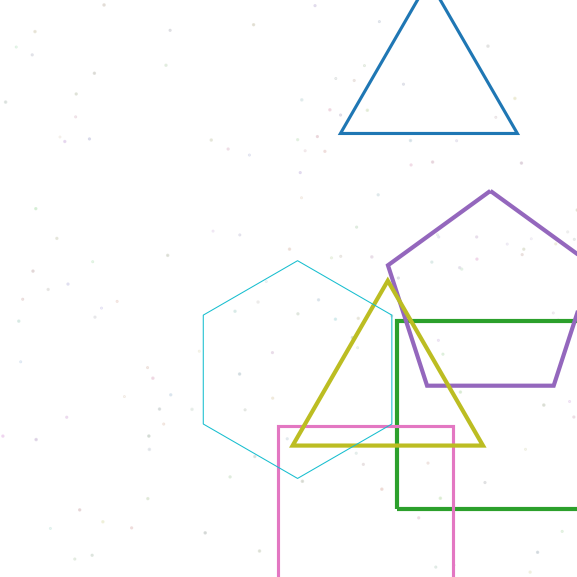[{"shape": "triangle", "thickness": 1.5, "radius": 0.88, "center": [0.743, 0.856]}, {"shape": "square", "thickness": 2, "radius": 0.82, "center": [0.851, 0.281]}, {"shape": "pentagon", "thickness": 2, "radius": 0.93, "center": [0.849, 0.482]}, {"shape": "square", "thickness": 1.5, "radius": 0.76, "center": [0.633, 0.11]}, {"shape": "triangle", "thickness": 2, "radius": 0.95, "center": [0.672, 0.323]}, {"shape": "hexagon", "thickness": 0.5, "radius": 0.94, "center": [0.515, 0.359]}]